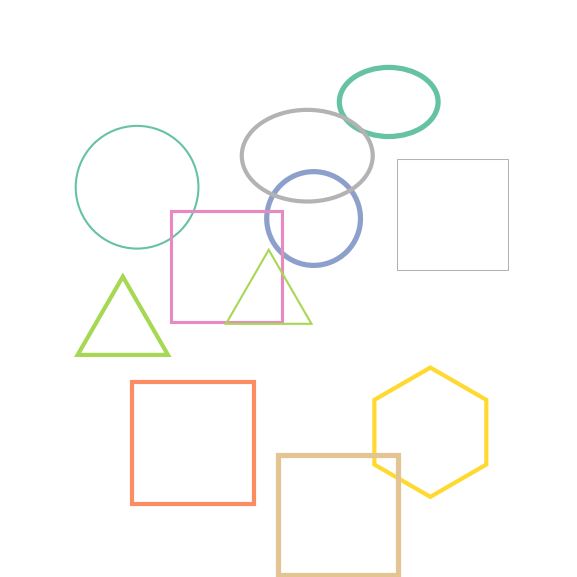[{"shape": "oval", "thickness": 2.5, "radius": 0.43, "center": [0.673, 0.823]}, {"shape": "circle", "thickness": 1, "radius": 0.53, "center": [0.237, 0.675]}, {"shape": "square", "thickness": 2, "radius": 0.53, "center": [0.334, 0.232]}, {"shape": "circle", "thickness": 2.5, "radius": 0.41, "center": [0.543, 0.621]}, {"shape": "square", "thickness": 1.5, "radius": 0.48, "center": [0.392, 0.538]}, {"shape": "triangle", "thickness": 2, "radius": 0.45, "center": [0.213, 0.43]}, {"shape": "triangle", "thickness": 1, "radius": 0.43, "center": [0.465, 0.481]}, {"shape": "hexagon", "thickness": 2, "radius": 0.56, "center": [0.745, 0.251]}, {"shape": "square", "thickness": 2.5, "radius": 0.52, "center": [0.585, 0.107]}, {"shape": "square", "thickness": 0.5, "radius": 0.48, "center": [0.783, 0.628]}, {"shape": "oval", "thickness": 2, "radius": 0.57, "center": [0.532, 0.73]}]